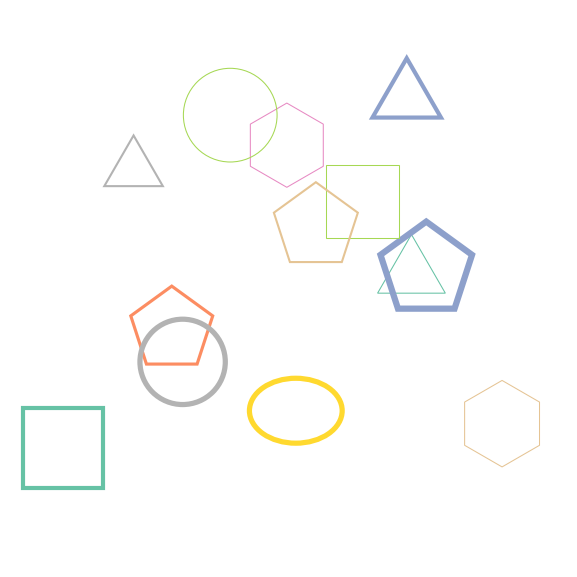[{"shape": "square", "thickness": 2, "radius": 0.35, "center": [0.109, 0.224]}, {"shape": "triangle", "thickness": 0.5, "radius": 0.34, "center": [0.712, 0.525]}, {"shape": "pentagon", "thickness": 1.5, "radius": 0.37, "center": [0.297, 0.429]}, {"shape": "triangle", "thickness": 2, "radius": 0.34, "center": [0.704, 0.83]}, {"shape": "pentagon", "thickness": 3, "radius": 0.42, "center": [0.738, 0.532]}, {"shape": "hexagon", "thickness": 0.5, "radius": 0.36, "center": [0.497, 0.748]}, {"shape": "circle", "thickness": 0.5, "radius": 0.41, "center": [0.399, 0.8]}, {"shape": "square", "thickness": 0.5, "radius": 0.32, "center": [0.628, 0.651]}, {"shape": "oval", "thickness": 2.5, "radius": 0.4, "center": [0.512, 0.288]}, {"shape": "hexagon", "thickness": 0.5, "radius": 0.37, "center": [0.869, 0.265]}, {"shape": "pentagon", "thickness": 1, "radius": 0.38, "center": [0.547, 0.607]}, {"shape": "circle", "thickness": 2.5, "radius": 0.37, "center": [0.316, 0.373]}, {"shape": "triangle", "thickness": 1, "radius": 0.29, "center": [0.231, 0.706]}]